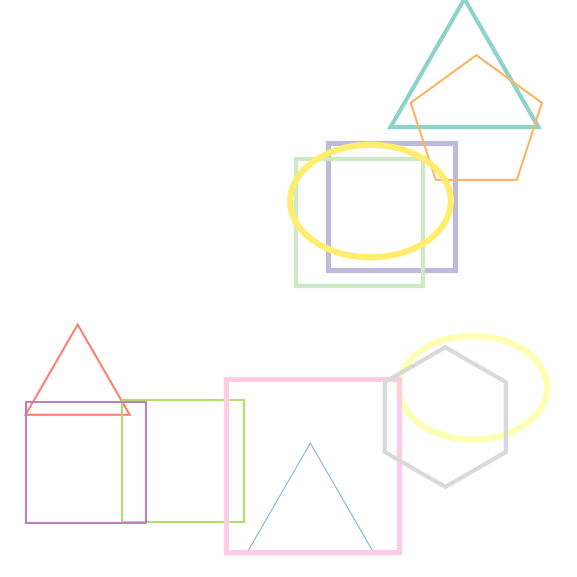[{"shape": "triangle", "thickness": 2, "radius": 0.74, "center": [0.804, 0.853]}, {"shape": "oval", "thickness": 3, "radius": 0.64, "center": [0.819, 0.328]}, {"shape": "square", "thickness": 2.5, "radius": 0.55, "center": [0.677, 0.642]}, {"shape": "triangle", "thickness": 1, "radius": 0.52, "center": [0.134, 0.333]}, {"shape": "triangle", "thickness": 0.5, "radius": 0.62, "center": [0.537, 0.108]}, {"shape": "pentagon", "thickness": 1, "radius": 0.6, "center": [0.825, 0.784]}, {"shape": "square", "thickness": 1, "radius": 0.53, "center": [0.317, 0.2]}, {"shape": "square", "thickness": 2.5, "radius": 0.75, "center": [0.541, 0.193]}, {"shape": "hexagon", "thickness": 2, "radius": 0.6, "center": [0.771, 0.277]}, {"shape": "square", "thickness": 1, "radius": 0.52, "center": [0.149, 0.198]}, {"shape": "square", "thickness": 2, "radius": 0.55, "center": [0.623, 0.613]}, {"shape": "oval", "thickness": 3, "radius": 0.7, "center": [0.642, 0.651]}]